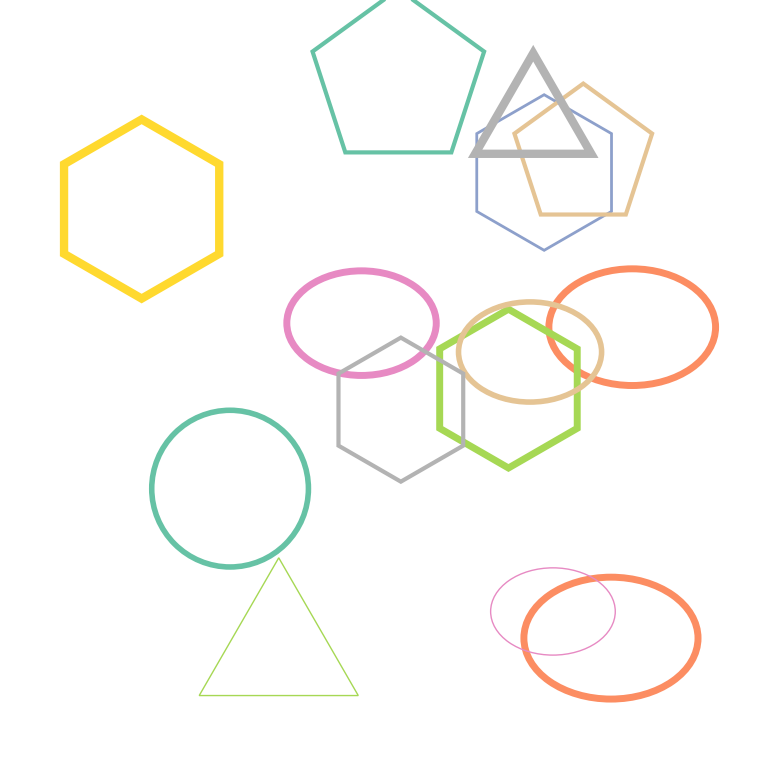[{"shape": "circle", "thickness": 2, "radius": 0.51, "center": [0.299, 0.365]}, {"shape": "pentagon", "thickness": 1.5, "radius": 0.59, "center": [0.517, 0.897]}, {"shape": "oval", "thickness": 2.5, "radius": 0.57, "center": [0.793, 0.171]}, {"shape": "oval", "thickness": 2.5, "radius": 0.54, "center": [0.821, 0.575]}, {"shape": "hexagon", "thickness": 1, "radius": 0.51, "center": [0.707, 0.776]}, {"shape": "oval", "thickness": 2.5, "radius": 0.49, "center": [0.47, 0.58]}, {"shape": "oval", "thickness": 0.5, "radius": 0.4, "center": [0.718, 0.206]}, {"shape": "hexagon", "thickness": 2.5, "radius": 0.52, "center": [0.66, 0.495]}, {"shape": "triangle", "thickness": 0.5, "radius": 0.6, "center": [0.362, 0.156]}, {"shape": "hexagon", "thickness": 3, "radius": 0.58, "center": [0.184, 0.729]}, {"shape": "pentagon", "thickness": 1.5, "radius": 0.47, "center": [0.758, 0.797]}, {"shape": "oval", "thickness": 2, "radius": 0.46, "center": [0.688, 0.543]}, {"shape": "hexagon", "thickness": 1.5, "radius": 0.47, "center": [0.521, 0.468]}, {"shape": "triangle", "thickness": 3, "radius": 0.44, "center": [0.692, 0.844]}]